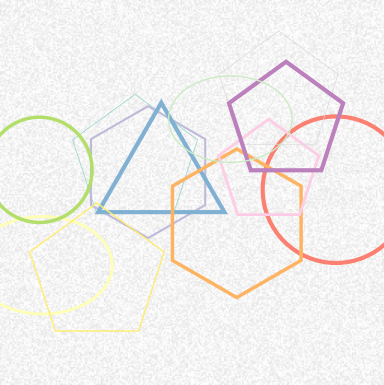[{"shape": "pentagon", "thickness": 0.5, "radius": 0.85, "center": [0.351, 0.584]}, {"shape": "oval", "thickness": 2, "radius": 0.9, "center": [0.111, 0.311]}, {"shape": "hexagon", "thickness": 1.5, "radius": 0.86, "center": [0.385, 0.553]}, {"shape": "circle", "thickness": 3, "radius": 0.95, "center": [0.873, 0.507]}, {"shape": "triangle", "thickness": 3, "radius": 0.95, "center": [0.419, 0.544]}, {"shape": "hexagon", "thickness": 2.5, "radius": 0.96, "center": [0.615, 0.42]}, {"shape": "circle", "thickness": 2.5, "radius": 0.68, "center": [0.102, 0.559]}, {"shape": "pentagon", "thickness": 2, "radius": 0.68, "center": [0.698, 0.553]}, {"shape": "pentagon", "thickness": 0.5, "radius": 0.81, "center": [0.724, 0.757]}, {"shape": "pentagon", "thickness": 3, "radius": 0.78, "center": [0.743, 0.684]}, {"shape": "oval", "thickness": 1, "radius": 0.8, "center": [0.598, 0.691]}, {"shape": "pentagon", "thickness": 1, "radius": 0.92, "center": [0.252, 0.289]}]